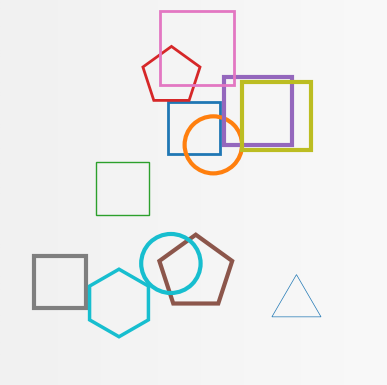[{"shape": "square", "thickness": 2, "radius": 0.34, "center": [0.501, 0.668]}, {"shape": "triangle", "thickness": 0.5, "radius": 0.37, "center": [0.765, 0.214]}, {"shape": "circle", "thickness": 3, "radius": 0.37, "center": [0.551, 0.624]}, {"shape": "square", "thickness": 1, "radius": 0.34, "center": [0.317, 0.511]}, {"shape": "pentagon", "thickness": 2, "radius": 0.39, "center": [0.442, 0.802]}, {"shape": "square", "thickness": 3, "radius": 0.44, "center": [0.666, 0.711]}, {"shape": "pentagon", "thickness": 3, "radius": 0.49, "center": [0.505, 0.292]}, {"shape": "square", "thickness": 2, "radius": 0.48, "center": [0.508, 0.875]}, {"shape": "square", "thickness": 3, "radius": 0.34, "center": [0.155, 0.268]}, {"shape": "square", "thickness": 3, "radius": 0.44, "center": [0.714, 0.699]}, {"shape": "hexagon", "thickness": 2.5, "radius": 0.44, "center": [0.307, 0.213]}, {"shape": "circle", "thickness": 3, "radius": 0.38, "center": [0.441, 0.316]}]